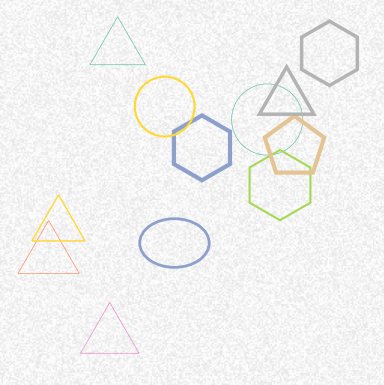[{"shape": "triangle", "thickness": 0.5, "radius": 0.42, "center": [0.306, 0.873]}, {"shape": "circle", "thickness": 0.5, "radius": 0.46, "center": [0.694, 0.69]}, {"shape": "triangle", "thickness": 0.5, "radius": 0.46, "center": [0.126, 0.336]}, {"shape": "hexagon", "thickness": 3, "radius": 0.42, "center": [0.525, 0.616]}, {"shape": "oval", "thickness": 2, "radius": 0.45, "center": [0.453, 0.369]}, {"shape": "triangle", "thickness": 0.5, "radius": 0.44, "center": [0.285, 0.126]}, {"shape": "hexagon", "thickness": 1.5, "radius": 0.46, "center": [0.727, 0.519]}, {"shape": "triangle", "thickness": 1, "radius": 0.4, "center": [0.152, 0.414]}, {"shape": "circle", "thickness": 1.5, "radius": 0.39, "center": [0.428, 0.723]}, {"shape": "pentagon", "thickness": 3, "radius": 0.41, "center": [0.765, 0.617]}, {"shape": "hexagon", "thickness": 2.5, "radius": 0.42, "center": [0.856, 0.861]}, {"shape": "triangle", "thickness": 2.5, "radius": 0.41, "center": [0.744, 0.744]}]